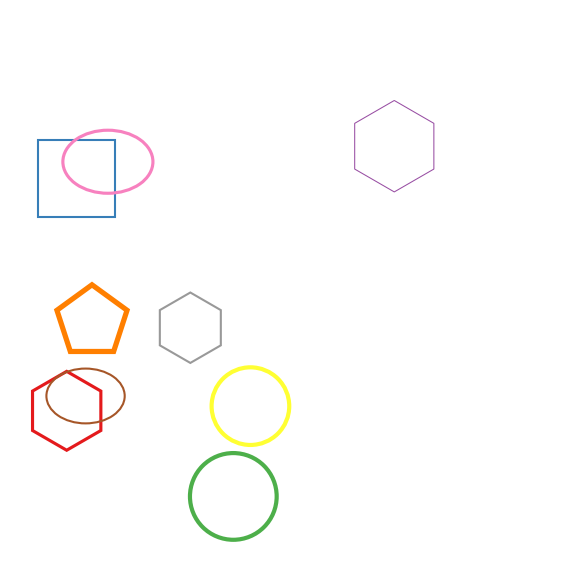[{"shape": "hexagon", "thickness": 1.5, "radius": 0.34, "center": [0.115, 0.288]}, {"shape": "square", "thickness": 1, "radius": 0.33, "center": [0.132, 0.69]}, {"shape": "circle", "thickness": 2, "radius": 0.38, "center": [0.404, 0.14]}, {"shape": "hexagon", "thickness": 0.5, "radius": 0.4, "center": [0.683, 0.746]}, {"shape": "pentagon", "thickness": 2.5, "radius": 0.32, "center": [0.159, 0.442]}, {"shape": "circle", "thickness": 2, "radius": 0.34, "center": [0.434, 0.296]}, {"shape": "oval", "thickness": 1, "radius": 0.34, "center": [0.148, 0.313]}, {"shape": "oval", "thickness": 1.5, "radius": 0.39, "center": [0.187, 0.719]}, {"shape": "hexagon", "thickness": 1, "radius": 0.3, "center": [0.33, 0.432]}]